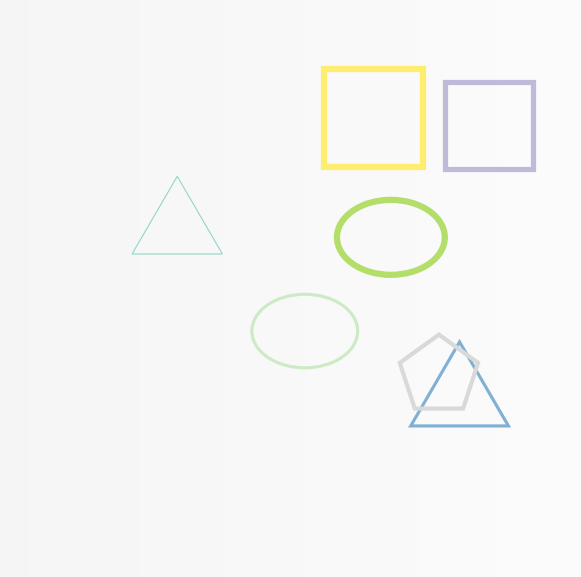[{"shape": "triangle", "thickness": 0.5, "radius": 0.45, "center": [0.305, 0.604]}, {"shape": "square", "thickness": 2.5, "radius": 0.38, "center": [0.841, 0.782]}, {"shape": "triangle", "thickness": 1.5, "radius": 0.49, "center": [0.791, 0.31]}, {"shape": "oval", "thickness": 3, "radius": 0.46, "center": [0.673, 0.588]}, {"shape": "pentagon", "thickness": 2, "radius": 0.35, "center": [0.755, 0.349]}, {"shape": "oval", "thickness": 1.5, "radius": 0.46, "center": [0.524, 0.426]}, {"shape": "square", "thickness": 3, "radius": 0.43, "center": [0.642, 0.795]}]